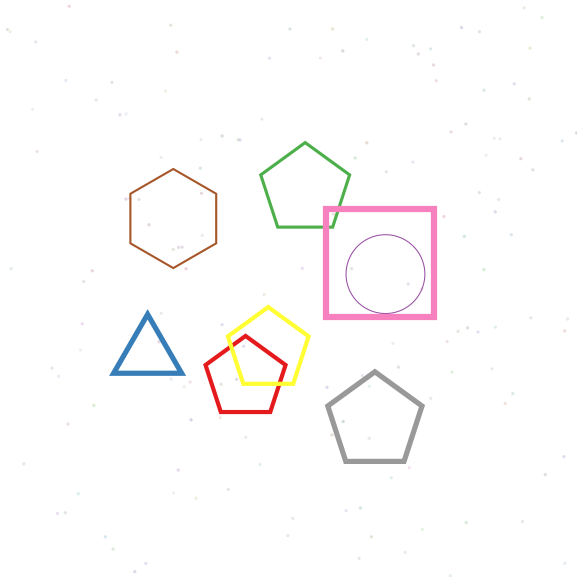[{"shape": "pentagon", "thickness": 2, "radius": 0.36, "center": [0.425, 0.345]}, {"shape": "triangle", "thickness": 2.5, "radius": 0.34, "center": [0.256, 0.387]}, {"shape": "pentagon", "thickness": 1.5, "radius": 0.4, "center": [0.528, 0.671]}, {"shape": "circle", "thickness": 0.5, "radius": 0.34, "center": [0.667, 0.524]}, {"shape": "pentagon", "thickness": 2, "radius": 0.37, "center": [0.465, 0.394]}, {"shape": "hexagon", "thickness": 1, "radius": 0.43, "center": [0.3, 0.621]}, {"shape": "square", "thickness": 3, "radius": 0.47, "center": [0.658, 0.544]}, {"shape": "pentagon", "thickness": 2.5, "radius": 0.43, "center": [0.649, 0.27]}]